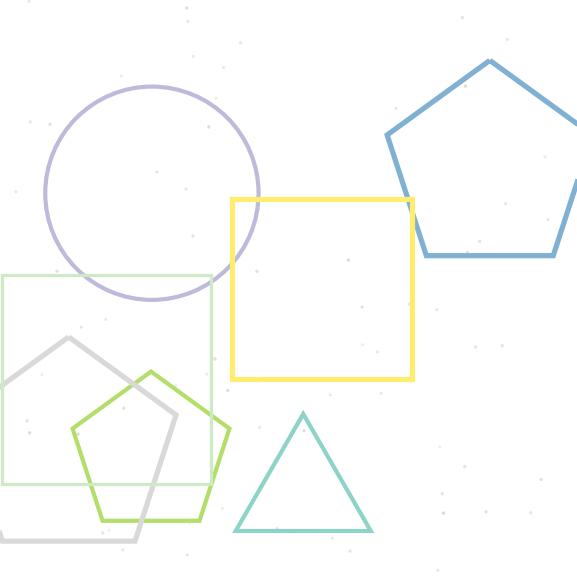[{"shape": "triangle", "thickness": 2, "radius": 0.68, "center": [0.525, 0.147]}, {"shape": "circle", "thickness": 2, "radius": 0.92, "center": [0.263, 0.665]}, {"shape": "pentagon", "thickness": 2.5, "radius": 0.93, "center": [0.848, 0.708]}, {"shape": "pentagon", "thickness": 2, "radius": 0.71, "center": [0.262, 0.213]}, {"shape": "pentagon", "thickness": 2.5, "radius": 0.98, "center": [0.119, 0.22]}, {"shape": "square", "thickness": 1.5, "radius": 0.9, "center": [0.184, 0.342]}, {"shape": "square", "thickness": 2.5, "radius": 0.78, "center": [0.557, 0.499]}]